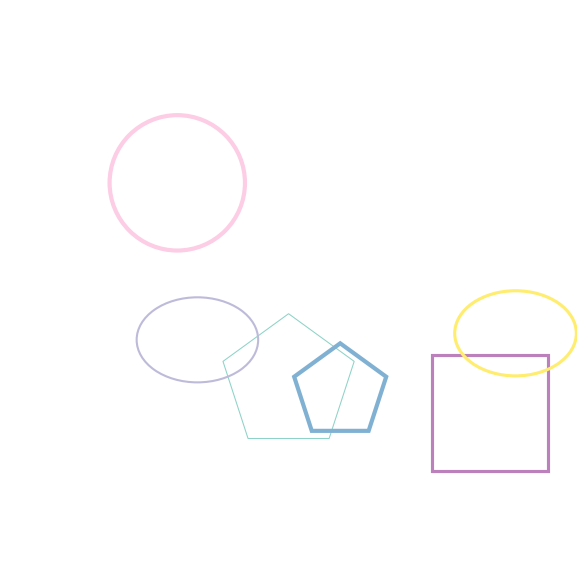[{"shape": "pentagon", "thickness": 0.5, "radius": 0.6, "center": [0.5, 0.336]}, {"shape": "oval", "thickness": 1, "radius": 0.53, "center": [0.342, 0.411]}, {"shape": "pentagon", "thickness": 2, "radius": 0.42, "center": [0.589, 0.321]}, {"shape": "circle", "thickness": 2, "radius": 0.59, "center": [0.307, 0.683]}, {"shape": "square", "thickness": 1.5, "radius": 0.5, "center": [0.848, 0.283]}, {"shape": "oval", "thickness": 1.5, "radius": 0.53, "center": [0.893, 0.422]}]